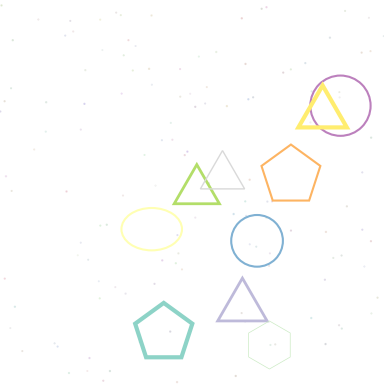[{"shape": "pentagon", "thickness": 3, "radius": 0.39, "center": [0.425, 0.135]}, {"shape": "oval", "thickness": 1.5, "radius": 0.39, "center": [0.394, 0.405]}, {"shape": "triangle", "thickness": 2, "radius": 0.37, "center": [0.63, 0.203]}, {"shape": "circle", "thickness": 1.5, "radius": 0.34, "center": [0.668, 0.374]}, {"shape": "pentagon", "thickness": 1.5, "radius": 0.4, "center": [0.756, 0.544]}, {"shape": "triangle", "thickness": 2, "radius": 0.34, "center": [0.511, 0.505]}, {"shape": "triangle", "thickness": 1, "radius": 0.33, "center": [0.578, 0.543]}, {"shape": "circle", "thickness": 1.5, "radius": 0.39, "center": [0.884, 0.725]}, {"shape": "hexagon", "thickness": 0.5, "radius": 0.31, "center": [0.7, 0.104]}, {"shape": "triangle", "thickness": 3, "radius": 0.36, "center": [0.838, 0.705]}]